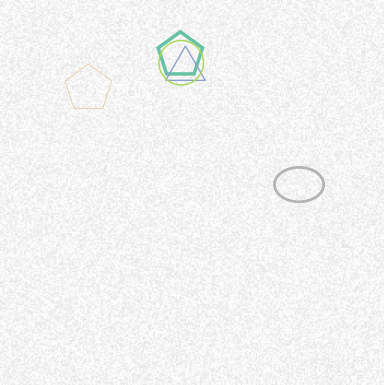[{"shape": "pentagon", "thickness": 2.5, "radius": 0.3, "center": [0.468, 0.857]}, {"shape": "triangle", "thickness": 1, "radius": 0.3, "center": [0.482, 0.821]}, {"shape": "circle", "thickness": 1, "radius": 0.29, "center": [0.471, 0.837]}, {"shape": "pentagon", "thickness": 0.5, "radius": 0.32, "center": [0.23, 0.77]}, {"shape": "oval", "thickness": 2, "radius": 0.32, "center": [0.777, 0.521]}]